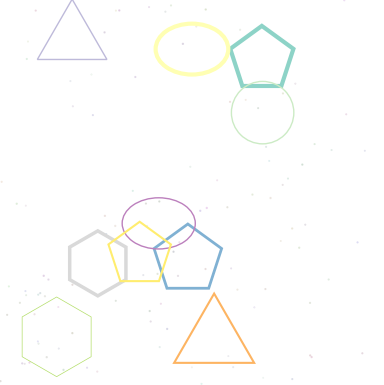[{"shape": "pentagon", "thickness": 3, "radius": 0.43, "center": [0.68, 0.846]}, {"shape": "oval", "thickness": 3, "radius": 0.47, "center": [0.499, 0.872]}, {"shape": "triangle", "thickness": 1, "radius": 0.52, "center": [0.187, 0.898]}, {"shape": "pentagon", "thickness": 2, "radius": 0.46, "center": [0.488, 0.326]}, {"shape": "triangle", "thickness": 1.5, "radius": 0.6, "center": [0.556, 0.117]}, {"shape": "hexagon", "thickness": 0.5, "radius": 0.52, "center": [0.147, 0.125]}, {"shape": "hexagon", "thickness": 2.5, "radius": 0.42, "center": [0.254, 0.316]}, {"shape": "oval", "thickness": 1, "radius": 0.47, "center": [0.412, 0.42]}, {"shape": "circle", "thickness": 1, "radius": 0.41, "center": [0.682, 0.707]}, {"shape": "pentagon", "thickness": 1.5, "radius": 0.43, "center": [0.363, 0.339]}]